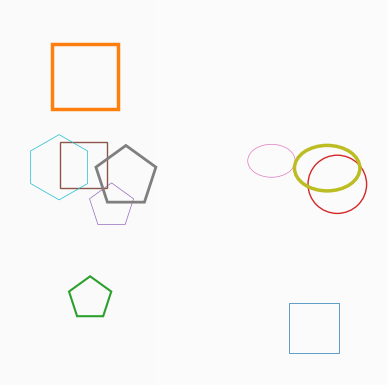[{"shape": "square", "thickness": 0.5, "radius": 0.32, "center": [0.811, 0.149]}, {"shape": "square", "thickness": 2.5, "radius": 0.42, "center": [0.219, 0.801]}, {"shape": "pentagon", "thickness": 1.5, "radius": 0.29, "center": [0.233, 0.225]}, {"shape": "circle", "thickness": 1, "radius": 0.38, "center": [0.87, 0.521]}, {"shape": "pentagon", "thickness": 0.5, "radius": 0.3, "center": [0.288, 0.465]}, {"shape": "square", "thickness": 1, "radius": 0.3, "center": [0.216, 0.572]}, {"shape": "oval", "thickness": 0.5, "radius": 0.31, "center": [0.7, 0.582]}, {"shape": "pentagon", "thickness": 2, "radius": 0.41, "center": [0.325, 0.541]}, {"shape": "oval", "thickness": 2.5, "radius": 0.42, "center": [0.844, 0.563]}, {"shape": "hexagon", "thickness": 0.5, "radius": 0.42, "center": [0.153, 0.566]}]